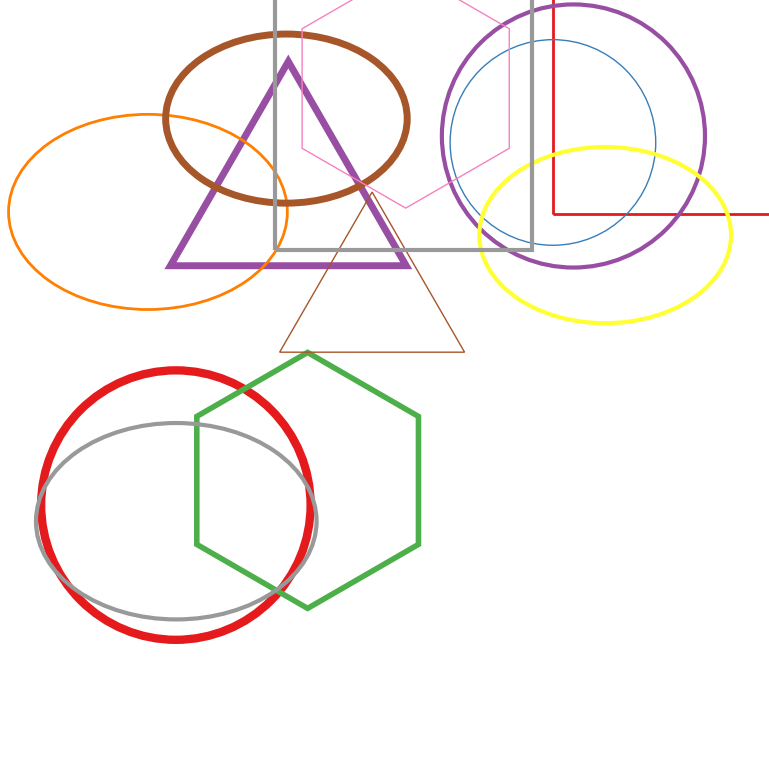[{"shape": "circle", "thickness": 3, "radius": 0.87, "center": [0.228, 0.344]}, {"shape": "square", "thickness": 1, "radius": 0.82, "center": [0.882, 0.887]}, {"shape": "circle", "thickness": 0.5, "radius": 0.67, "center": [0.718, 0.815]}, {"shape": "hexagon", "thickness": 2, "radius": 0.83, "center": [0.4, 0.376]}, {"shape": "circle", "thickness": 1.5, "radius": 0.85, "center": [0.745, 0.823]}, {"shape": "triangle", "thickness": 2.5, "radius": 0.88, "center": [0.374, 0.743]}, {"shape": "oval", "thickness": 1, "radius": 0.91, "center": [0.192, 0.725]}, {"shape": "oval", "thickness": 1.5, "radius": 0.82, "center": [0.786, 0.695]}, {"shape": "triangle", "thickness": 0.5, "radius": 0.69, "center": [0.483, 0.612]}, {"shape": "oval", "thickness": 2.5, "radius": 0.78, "center": [0.372, 0.846]}, {"shape": "hexagon", "thickness": 0.5, "radius": 0.78, "center": [0.527, 0.885]}, {"shape": "square", "thickness": 1.5, "radius": 0.84, "center": [0.524, 0.842]}, {"shape": "oval", "thickness": 1.5, "radius": 0.91, "center": [0.229, 0.323]}]